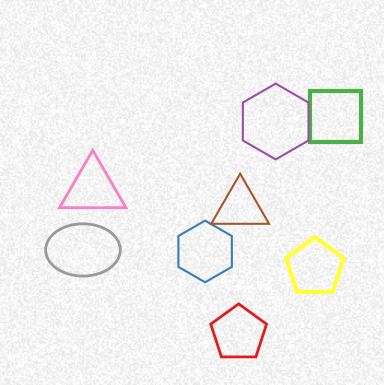[{"shape": "pentagon", "thickness": 2, "radius": 0.38, "center": [0.62, 0.135]}, {"shape": "hexagon", "thickness": 1.5, "radius": 0.4, "center": [0.533, 0.347]}, {"shape": "square", "thickness": 3, "radius": 0.33, "center": [0.872, 0.697]}, {"shape": "hexagon", "thickness": 1.5, "radius": 0.49, "center": [0.716, 0.684]}, {"shape": "pentagon", "thickness": 3, "radius": 0.39, "center": [0.818, 0.305]}, {"shape": "triangle", "thickness": 1.5, "radius": 0.43, "center": [0.624, 0.462]}, {"shape": "triangle", "thickness": 2, "radius": 0.5, "center": [0.241, 0.51]}, {"shape": "oval", "thickness": 2, "radius": 0.48, "center": [0.216, 0.351]}]